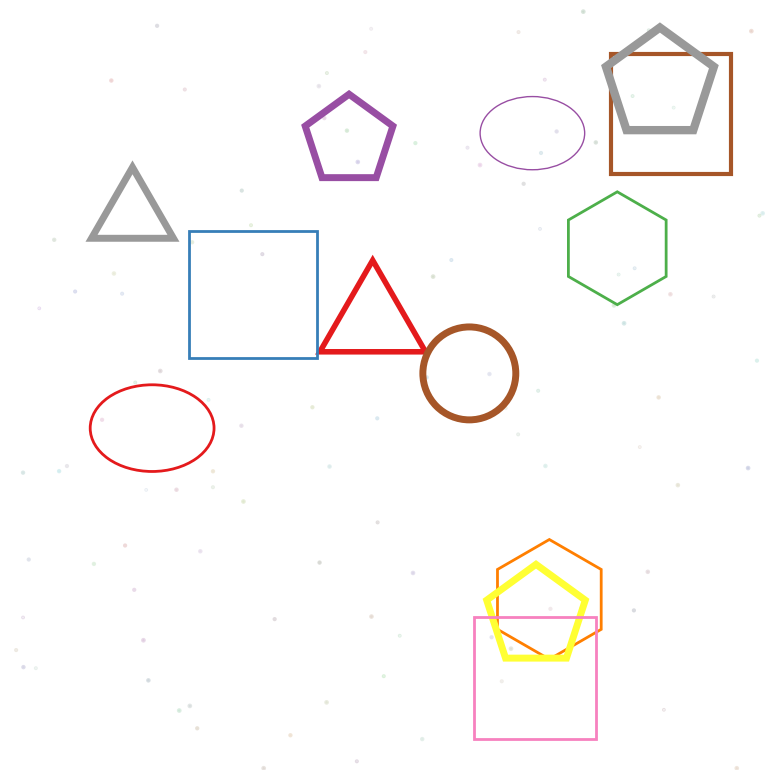[{"shape": "triangle", "thickness": 2, "radius": 0.4, "center": [0.484, 0.583]}, {"shape": "oval", "thickness": 1, "radius": 0.4, "center": [0.198, 0.444]}, {"shape": "square", "thickness": 1, "radius": 0.41, "center": [0.329, 0.617]}, {"shape": "hexagon", "thickness": 1, "radius": 0.37, "center": [0.802, 0.678]}, {"shape": "oval", "thickness": 0.5, "radius": 0.34, "center": [0.691, 0.827]}, {"shape": "pentagon", "thickness": 2.5, "radius": 0.3, "center": [0.453, 0.818]}, {"shape": "hexagon", "thickness": 1, "radius": 0.39, "center": [0.713, 0.222]}, {"shape": "pentagon", "thickness": 2.5, "radius": 0.34, "center": [0.696, 0.2]}, {"shape": "square", "thickness": 1.5, "radius": 0.39, "center": [0.872, 0.852]}, {"shape": "circle", "thickness": 2.5, "radius": 0.3, "center": [0.61, 0.515]}, {"shape": "square", "thickness": 1, "radius": 0.39, "center": [0.695, 0.119]}, {"shape": "pentagon", "thickness": 3, "radius": 0.37, "center": [0.857, 0.891]}, {"shape": "triangle", "thickness": 2.5, "radius": 0.31, "center": [0.172, 0.721]}]